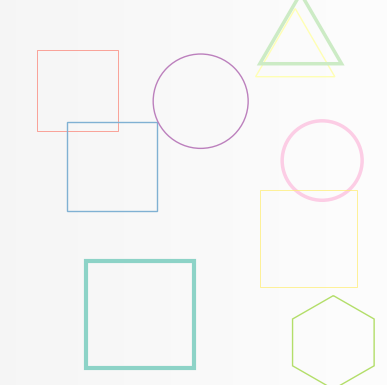[{"shape": "square", "thickness": 3, "radius": 0.69, "center": [0.361, 0.184]}, {"shape": "triangle", "thickness": 1, "radius": 0.59, "center": [0.762, 0.86]}, {"shape": "square", "thickness": 0.5, "radius": 0.52, "center": [0.201, 0.765]}, {"shape": "square", "thickness": 1, "radius": 0.58, "center": [0.289, 0.568]}, {"shape": "hexagon", "thickness": 1, "radius": 0.61, "center": [0.86, 0.111]}, {"shape": "circle", "thickness": 2.5, "radius": 0.52, "center": [0.831, 0.583]}, {"shape": "circle", "thickness": 1, "radius": 0.61, "center": [0.518, 0.737]}, {"shape": "triangle", "thickness": 2.5, "radius": 0.61, "center": [0.776, 0.895]}, {"shape": "square", "thickness": 0.5, "radius": 0.63, "center": [0.797, 0.381]}]